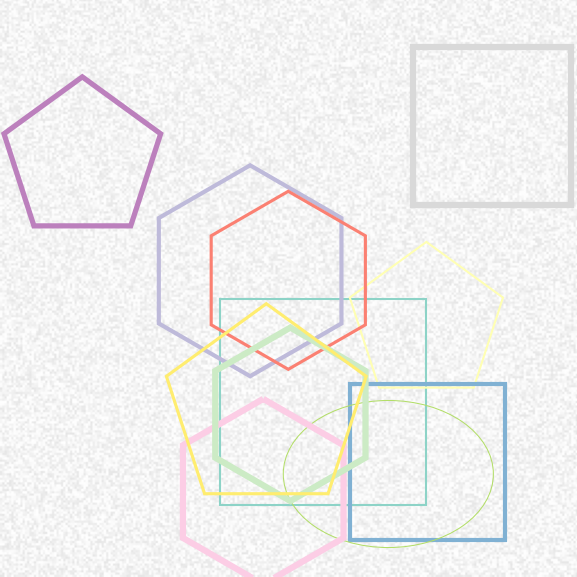[{"shape": "square", "thickness": 1, "radius": 0.89, "center": [0.559, 0.302]}, {"shape": "pentagon", "thickness": 1, "radius": 0.7, "center": [0.738, 0.441]}, {"shape": "hexagon", "thickness": 2, "radius": 0.91, "center": [0.433, 0.53]}, {"shape": "hexagon", "thickness": 1.5, "radius": 0.77, "center": [0.499, 0.514]}, {"shape": "square", "thickness": 2, "radius": 0.67, "center": [0.74, 0.199]}, {"shape": "oval", "thickness": 0.5, "radius": 0.91, "center": [0.672, 0.178]}, {"shape": "hexagon", "thickness": 3, "radius": 0.8, "center": [0.456, 0.148]}, {"shape": "square", "thickness": 3, "radius": 0.68, "center": [0.852, 0.781]}, {"shape": "pentagon", "thickness": 2.5, "radius": 0.71, "center": [0.143, 0.723]}, {"shape": "hexagon", "thickness": 3, "radius": 0.75, "center": [0.503, 0.282]}, {"shape": "pentagon", "thickness": 1.5, "radius": 0.91, "center": [0.461, 0.291]}]